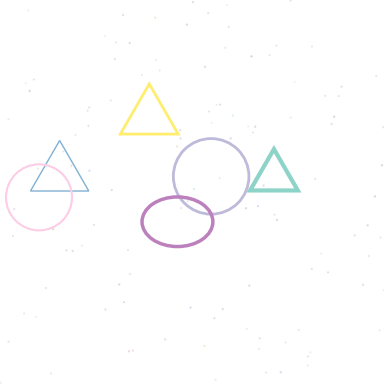[{"shape": "triangle", "thickness": 3, "radius": 0.36, "center": [0.712, 0.541]}, {"shape": "circle", "thickness": 2, "radius": 0.49, "center": [0.548, 0.542]}, {"shape": "triangle", "thickness": 1, "radius": 0.44, "center": [0.155, 0.548]}, {"shape": "circle", "thickness": 1.5, "radius": 0.43, "center": [0.101, 0.487]}, {"shape": "oval", "thickness": 2.5, "radius": 0.46, "center": [0.461, 0.424]}, {"shape": "triangle", "thickness": 2, "radius": 0.43, "center": [0.388, 0.695]}]